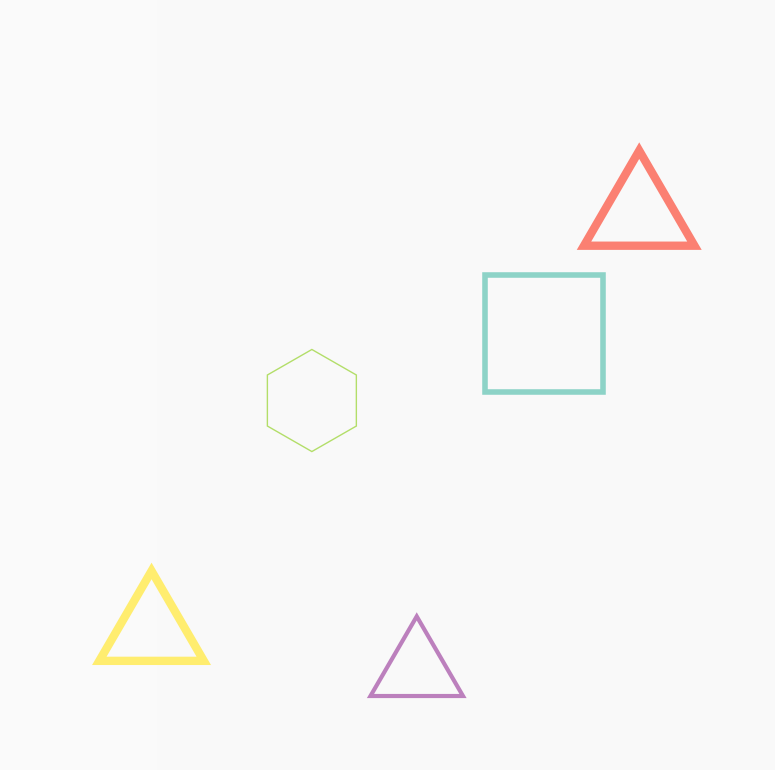[{"shape": "square", "thickness": 2, "radius": 0.38, "center": [0.701, 0.567]}, {"shape": "triangle", "thickness": 3, "radius": 0.41, "center": [0.825, 0.722]}, {"shape": "hexagon", "thickness": 0.5, "radius": 0.33, "center": [0.402, 0.48]}, {"shape": "triangle", "thickness": 1.5, "radius": 0.34, "center": [0.538, 0.131]}, {"shape": "triangle", "thickness": 3, "radius": 0.39, "center": [0.196, 0.181]}]